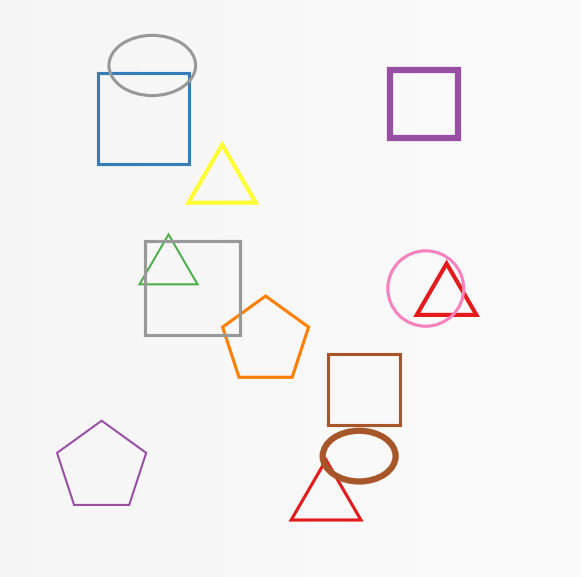[{"shape": "triangle", "thickness": 1.5, "radius": 0.35, "center": [0.561, 0.133]}, {"shape": "triangle", "thickness": 2, "radius": 0.3, "center": [0.768, 0.483]}, {"shape": "square", "thickness": 1.5, "radius": 0.39, "center": [0.247, 0.795]}, {"shape": "triangle", "thickness": 1, "radius": 0.29, "center": [0.29, 0.536]}, {"shape": "pentagon", "thickness": 1, "radius": 0.4, "center": [0.175, 0.19]}, {"shape": "square", "thickness": 3, "radius": 0.29, "center": [0.73, 0.819]}, {"shape": "pentagon", "thickness": 1.5, "radius": 0.39, "center": [0.457, 0.409]}, {"shape": "triangle", "thickness": 2, "radius": 0.33, "center": [0.382, 0.682]}, {"shape": "oval", "thickness": 3, "radius": 0.31, "center": [0.618, 0.209]}, {"shape": "square", "thickness": 1.5, "radius": 0.31, "center": [0.626, 0.325]}, {"shape": "circle", "thickness": 1.5, "radius": 0.33, "center": [0.733, 0.5]}, {"shape": "square", "thickness": 1.5, "radius": 0.41, "center": [0.331, 0.501]}, {"shape": "oval", "thickness": 1.5, "radius": 0.37, "center": [0.262, 0.886]}]